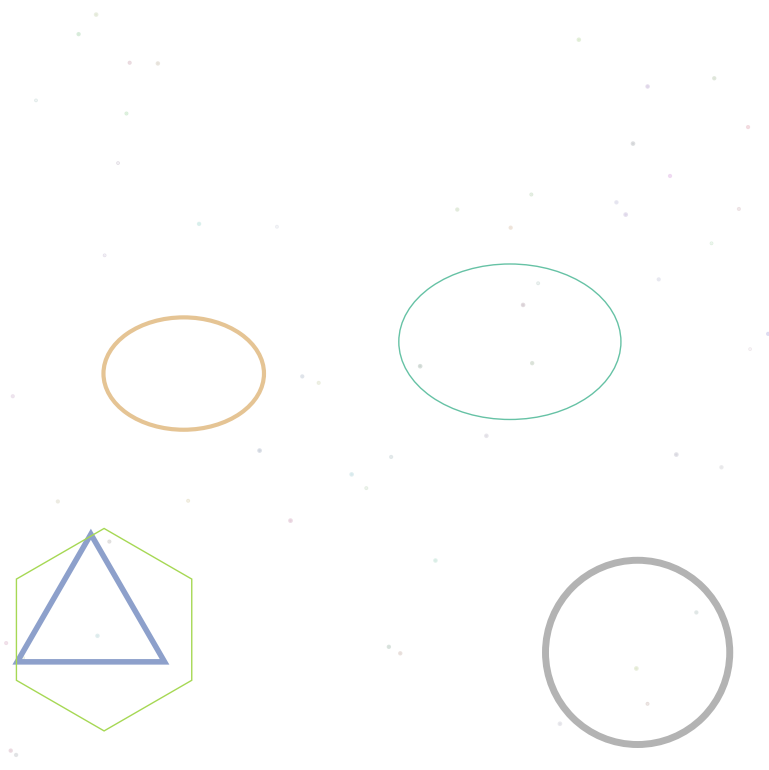[{"shape": "oval", "thickness": 0.5, "radius": 0.72, "center": [0.662, 0.556]}, {"shape": "triangle", "thickness": 2, "radius": 0.55, "center": [0.118, 0.196]}, {"shape": "hexagon", "thickness": 0.5, "radius": 0.66, "center": [0.135, 0.182]}, {"shape": "oval", "thickness": 1.5, "radius": 0.52, "center": [0.239, 0.515]}, {"shape": "circle", "thickness": 2.5, "radius": 0.6, "center": [0.828, 0.153]}]